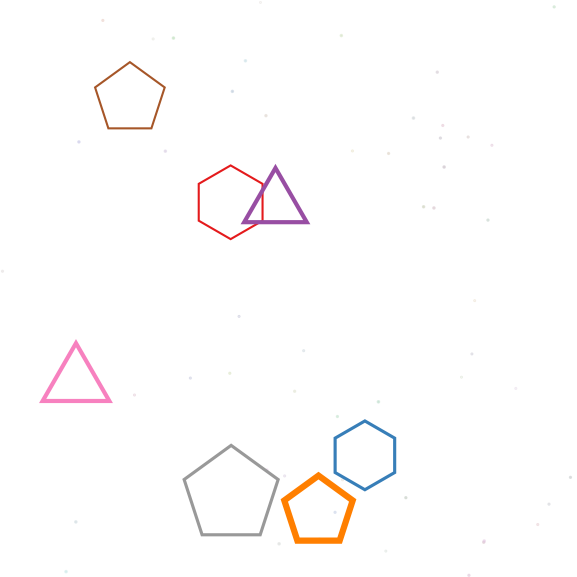[{"shape": "hexagon", "thickness": 1, "radius": 0.32, "center": [0.399, 0.649]}, {"shape": "hexagon", "thickness": 1.5, "radius": 0.3, "center": [0.632, 0.211]}, {"shape": "triangle", "thickness": 2, "radius": 0.31, "center": [0.477, 0.646]}, {"shape": "pentagon", "thickness": 3, "radius": 0.31, "center": [0.552, 0.113]}, {"shape": "pentagon", "thickness": 1, "radius": 0.32, "center": [0.225, 0.828]}, {"shape": "triangle", "thickness": 2, "radius": 0.33, "center": [0.132, 0.338]}, {"shape": "pentagon", "thickness": 1.5, "radius": 0.43, "center": [0.4, 0.142]}]